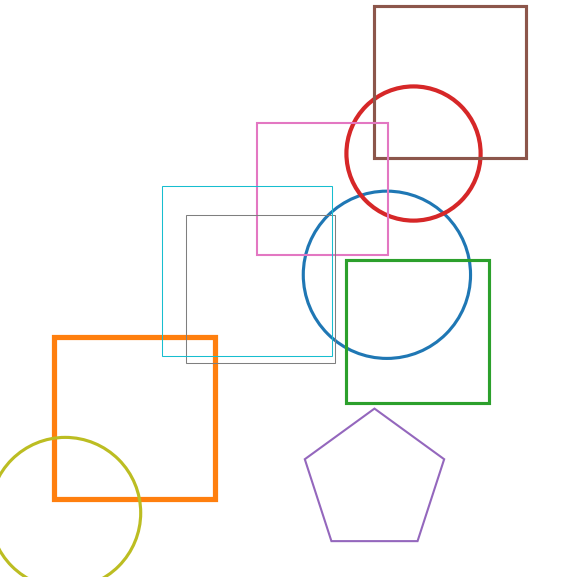[{"shape": "circle", "thickness": 1.5, "radius": 0.72, "center": [0.67, 0.523]}, {"shape": "square", "thickness": 2.5, "radius": 0.7, "center": [0.233, 0.275]}, {"shape": "square", "thickness": 1.5, "radius": 0.62, "center": [0.723, 0.425]}, {"shape": "circle", "thickness": 2, "radius": 0.58, "center": [0.716, 0.733]}, {"shape": "pentagon", "thickness": 1, "radius": 0.63, "center": [0.648, 0.165]}, {"shape": "square", "thickness": 1.5, "radius": 0.66, "center": [0.779, 0.857]}, {"shape": "square", "thickness": 1, "radius": 0.57, "center": [0.558, 0.671]}, {"shape": "square", "thickness": 0.5, "radius": 0.64, "center": [0.451, 0.499]}, {"shape": "circle", "thickness": 1.5, "radius": 0.65, "center": [0.113, 0.111]}, {"shape": "square", "thickness": 0.5, "radius": 0.74, "center": [0.428, 0.529]}]